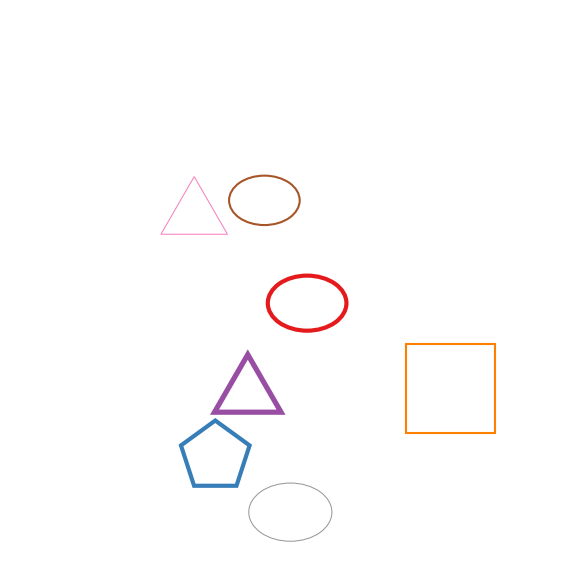[{"shape": "oval", "thickness": 2, "radius": 0.34, "center": [0.532, 0.474]}, {"shape": "pentagon", "thickness": 2, "radius": 0.31, "center": [0.373, 0.209]}, {"shape": "triangle", "thickness": 2.5, "radius": 0.33, "center": [0.429, 0.319]}, {"shape": "square", "thickness": 1, "radius": 0.39, "center": [0.78, 0.326]}, {"shape": "oval", "thickness": 1, "radius": 0.31, "center": [0.458, 0.652]}, {"shape": "triangle", "thickness": 0.5, "radius": 0.33, "center": [0.336, 0.627]}, {"shape": "oval", "thickness": 0.5, "radius": 0.36, "center": [0.503, 0.112]}]